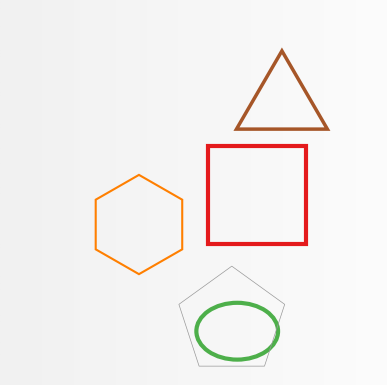[{"shape": "square", "thickness": 3, "radius": 0.63, "center": [0.663, 0.494]}, {"shape": "oval", "thickness": 3, "radius": 0.53, "center": [0.612, 0.14]}, {"shape": "hexagon", "thickness": 1.5, "radius": 0.64, "center": [0.359, 0.417]}, {"shape": "triangle", "thickness": 2.5, "radius": 0.68, "center": [0.728, 0.732]}, {"shape": "pentagon", "thickness": 0.5, "radius": 0.72, "center": [0.598, 0.165]}]